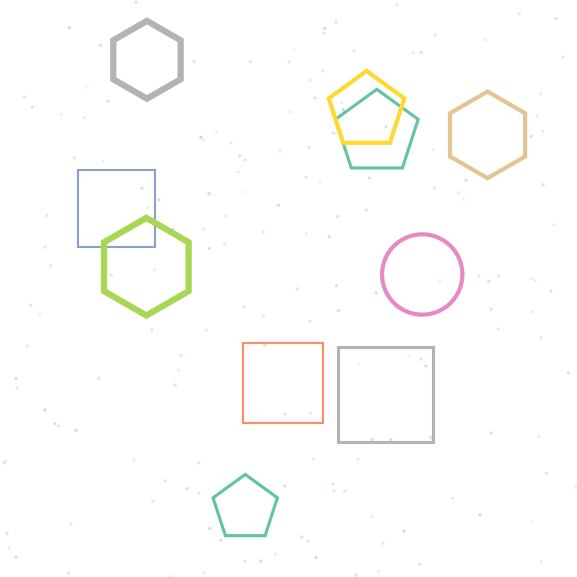[{"shape": "pentagon", "thickness": 1.5, "radius": 0.38, "center": [0.653, 0.769]}, {"shape": "pentagon", "thickness": 1.5, "radius": 0.29, "center": [0.425, 0.119]}, {"shape": "square", "thickness": 1, "radius": 0.35, "center": [0.49, 0.336]}, {"shape": "square", "thickness": 1, "radius": 0.33, "center": [0.201, 0.638]}, {"shape": "circle", "thickness": 2, "radius": 0.35, "center": [0.731, 0.524]}, {"shape": "hexagon", "thickness": 3, "radius": 0.42, "center": [0.253, 0.537]}, {"shape": "pentagon", "thickness": 2, "radius": 0.34, "center": [0.635, 0.807]}, {"shape": "hexagon", "thickness": 2, "radius": 0.38, "center": [0.844, 0.766]}, {"shape": "hexagon", "thickness": 3, "radius": 0.34, "center": [0.254, 0.896]}, {"shape": "square", "thickness": 1.5, "radius": 0.41, "center": [0.667, 0.316]}]